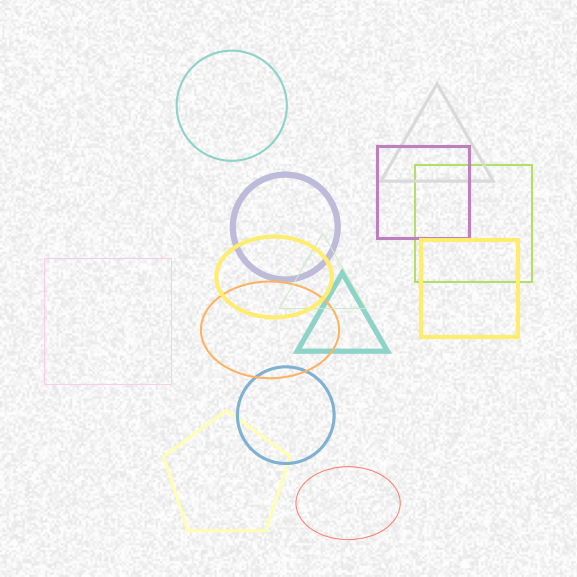[{"shape": "circle", "thickness": 1, "radius": 0.48, "center": [0.401, 0.816]}, {"shape": "triangle", "thickness": 2.5, "radius": 0.45, "center": [0.593, 0.436]}, {"shape": "pentagon", "thickness": 1.5, "radius": 0.58, "center": [0.393, 0.173]}, {"shape": "circle", "thickness": 3, "radius": 0.45, "center": [0.494, 0.606]}, {"shape": "oval", "thickness": 0.5, "radius": 0.45, "center": [0.603, 0.128]}, {"shape": "circle", "thickness": 1.5, "radius": 0.42, "center": [0.495, 0.28]}, {"shape": "oval", "thickness": 1, "radius": 0.6, "center": [0.468, 0.428]}, {"shape": "square", "thickness": 1, "radius": 0.51, "center": [0.82, 0.612]}, {"shape": "square", "thickness": 0.5, "radius": 0.55, "center": [0.186, 0.443]}, {"shape": "triangle", "thickness": 1.5, "radius": 0.56, "center": [0.757, 0.742]}, {"shape": "square", "thickness": 1.5, "radius": 0.4, "center": [0.733, 0.666]}, {"shape": "triangle", "thickness": 0.5, "radius": 0.43, "center": [0.559, 0.508]}, {"shape": "square", "thickness": 2, "radius": 0.42, "center": [0.812, 0.5]}, {"shape": "oval", "thickness": 2, "radius": 0.5, "center": [0.475, 0.519]}]